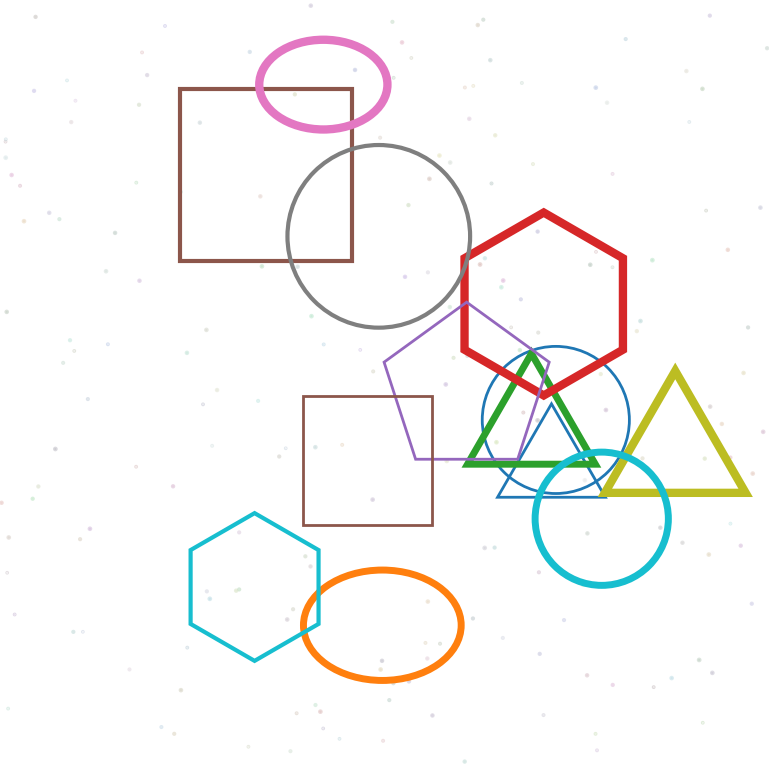[{"shape": "triangle", "thickness": 1, "radius": 0.4, "center": [0.716, 0.395]}, {"shape": "circle", "thickness": 1, "radius": 0.48, "center": [0.722, 0.455]}, {"shape": "oval", "thickness": 2.5, "radius": 0.51, "center": [0.497, 0.188]}, {"shape": "triangle", "thickness": 2.5, "radius": 0.48, "center": [0.69, 0.445]}, {"shape": "hexagon", "thickness": 3, "radius": 0.59, "center": [0.706, 0.605]}, {"shape": "pentagon", "thickness": 1, "radius": 0.56, "center": [0.606, 0.495]}, {"shape": "square", "thickness": 1, "radius": 0.42, "center": [0.477, 0.402]}, {"shape": "square", "thickness": 1.5, "radius": 0.56, "center": [0.345, 0.773]}, {"shape": "oval", "thickness": 3, "radius": 0.42, "center": [0.42, 0.89]}, {"shape": "circle", "thickness": 1.5, "radius": 0.59, "center": [0.492, 0.693]}, {"shape": "triangle", "thickness": 3, "radius": 0.53, "center": [0.877, 0.413]}, {"shape": "hexagon", "thickness": 1.5, "radius": 0.48, "center": [0.331, 0.238]}, {"shape": "circle", "thickness": 2.5, "radius": 0.43, "center": [0.781, 0.326]}]